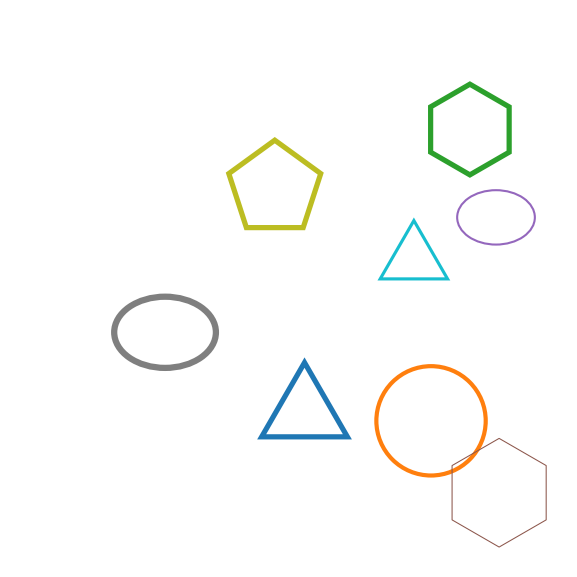[{"shape": "triangle", "thickness": 2.5, "radius": 0.43, "center": [0.527, 0.286]}, {"shape": "circle", "thickness": 2, "radius": 0.47, "center": [0.746, 0.27]}, {"shape": "hexagon", "thickness": 2.5, "radius": 0.39, "center": [0.814, 0.775]}, {"shape": "oval", "thickness": 1, "radius": 0.34, "center": [0.859, 0.623]}, {"shape": "hexagon", "thickness": 0.5, "radius": 0.47, "center": [0.864, 0.146]}, {"shape": "oval", "thickness": 3, "radius": 0.44, "center": [0.286, 0.424]}, {"shape": "pentagon", "thickness": 2.5, "radius": 0.42, "center": [0.476, 0.673]}, {"shape": "triangle", "thickness": 1.5, "radius": 0.34, "center": [0.717, 0.55]}]